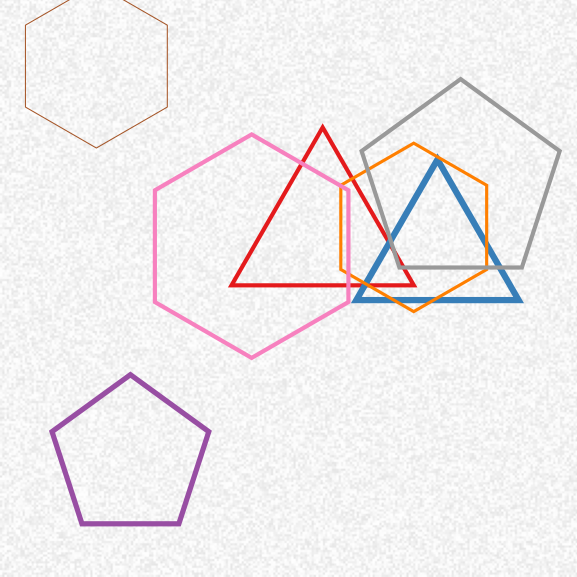[{"shape": "triangle", "thickness": 2, "radius": 0.91, "center": [0.559, 0.596]}, {"shape": "triangle", "thickness": 3, "radius": 0.81, "center": [0.757, 0.561]}, {"shape": "pentagon", "thickness": 2.5, "radius": 0.71, "center": [0.226, 0.208]}, {"shape": "hexagon", "thickness": 1.5, "radius": 0.73, "center": [0.716, 0.605]}, {"shape": "hexagon", "thickness": 0.5, "radius": 0.71, "center": [0.167, 0.885]}, {"shape": "hexagon", "thickness": 2, "radius": 0.97, "center": [0.436, 0.573]}, {"shape": "pentagon", "thickness": 2, "radius": 0.9, "center": [0.798, 0.682]}]